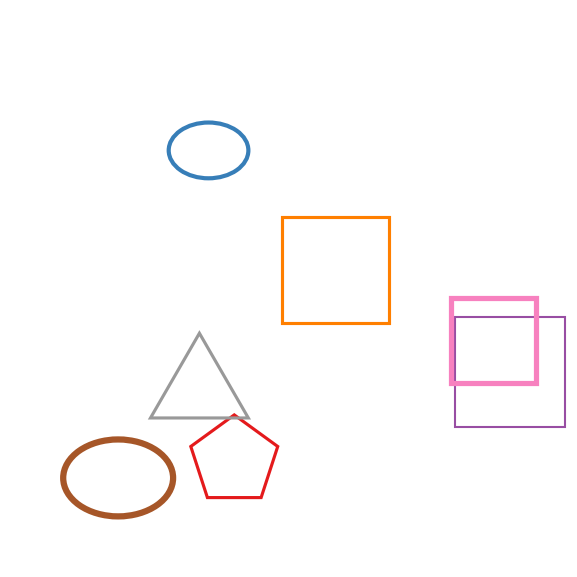[{"shape": "pentagon", "thickness": 1.5, "radius": 0.4, "center": [0.406, 0.202]}, {"shape": "oval", "thickness": 2, "radius": 0.34, "center": [0.361, 0.739]}, {"shape": "square", "thickness": 1, "radius": 0.48, "center": [0.883, 0.356]}, {"shape": "square", "thickness": 1.5, "radius": 0.46, "center": [0.581, 0.531]}, {"shape": "oval", "thickness": 3, "radius": 0.48, "center": [0.205, 0.172]}, {"shape": "square", "thickness": 2.5, "radius": 0.37, "center": [0.855, 0.41]}, {"shape": "triangle", "thickness": 1.5, "radius": 0.49, "center": [0.345, 0.324]}]